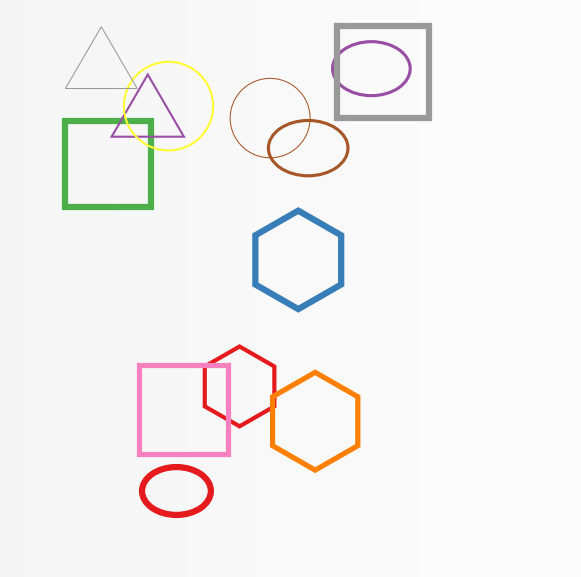[{"shape": "hexagon", "thickness": 2, "radius": 0.35, "center": [0.412, 0.33]}, {"shape": "oval", "thickness": 3, "radius": 0.3, "center": [0.304, 0.149]}, {"shape": "hexagon", "thickness": 3, "radius": 0.43, "center": [0.513, 0.549]}, {"shape": "square", "thickness": 3, "radius": 0.37, "center": [0.186, 0.715]}, {"shape": "oval", "thickness": 1.5, "radius": 0.33, "center": [0.639, 0.88]}, {"shape": "triangle", "thickness": 1, "radius": 0.36, "center": [0.254, 0.798]}, {"shape": "hexagon", "thickness": 2.5, "radius": 0.42, "center": [0.542, 0.27]}, {"shape": "circle", "thickness": 1, "radius": 0.38, "center": [0.29, 0.815]}, {"shape": "circle", "thickness": 0.5, "radius": 0.34, "center": [0.465, 0.795]}, {"shape": "oval", "thickness": 1.5, "radius": 0.34, "center": [0.53, 0.743]}, {"shape": "square", "thickness": 2.5, "radius": 0.39, "center": [0.316, 0.29]}, {"shape": "square", "thickness": 3, "radius": 0.4, "center": [0.659, 0.874]}, {"shape": "triangle", "thickness": 0.5, "radius": 0.36, "center": [0.174, 0.882]}]